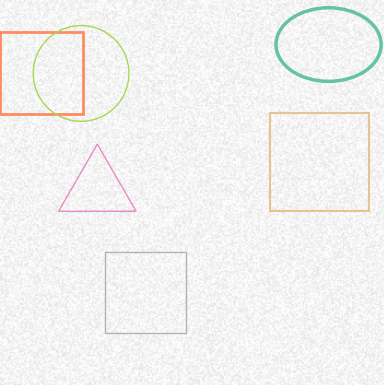[{"shape": "oval", "thickness": 2.5, "radius": 0.68, "center": [0.853, 0.884]}, {"shape": "square", "thickness": 2, "radius": 0.54, "center": [0.108, 0.81]}, {"shape": "triangle", "thickness": 1, "radius": 0.58, "center": [0.253, 0.509]}, {"shape": "circle", "thickness": 1, "radius": 0.62, "center": [0.211, 0.809]}, {"shape": "square", "thickness": 1.5, "radius": 0.64, "center": [0.83, 0.58]}, {"shape": "square", "thickness": 1, "radius": 0.52, "center": [0.378, 0.24]}]